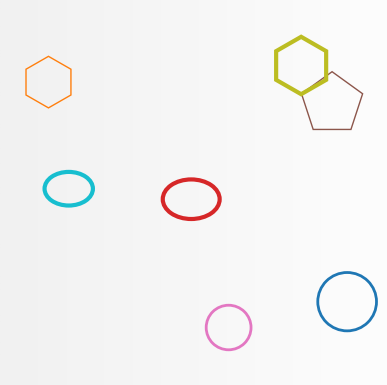[{"shape": "circle", "thickness": 2, "radius": 0.38, "center": [0.896, 0.216]}, {"shape": "hexagon", "thickness": 1, "radius": 0.33, "center": [0.125, 0.787]}, {"shape": "oval", "thickness": 3, "radius": 0.37, "center": [0.493, 0.483]}, {"shape": "pentagon", "thickness": 1, "radius": 0.41, "center": [0.857, 0.731]}, {"shape": "circle", "thickness": 2, "radius": 0.29, "center": [0.59, 0.149]}, {"shape": "hexagon", "thickness": 3, "radius": 0.37, "center": [0.777, 0.83]}, {"shape": "oval", "thickness": 3, "radius": 0.31, "center": [0.177, 0.51]}]